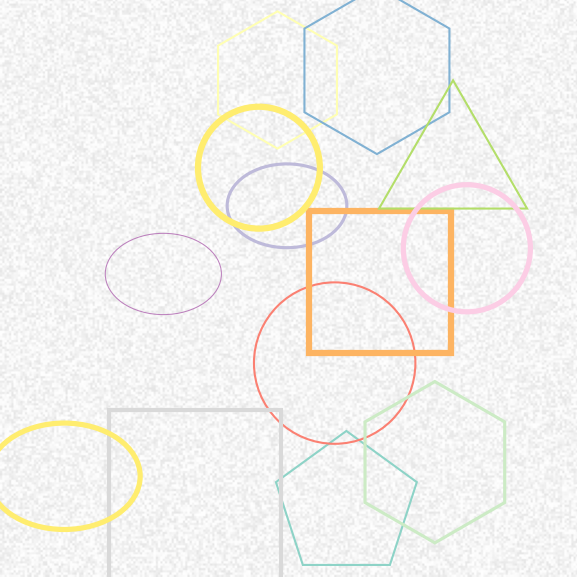[{"shape": "pentagon", "thickness": 1, "radius": 0.64, "center": [0.6, 0.125]}, {"shape": "hexagon", "thickness": 1, "radius": 0.59, "center": [0.481, 0.861]}, {"shape": "oval", "thickness": 1.5, "radius": 0.52, "center": [0.497, 0.643]}, {"shape": "circle", "thickness": 1, "radius": 0.7, "center": [0.58, 0.37]}, {"shape": "hexagon", "thickness": 1, "radius": 0.72, "center": [0.653, 0.877]}, {"shape": "square", "thickness": 3, "radius": 0.61, "center": [0.658, 0.511]}, {"shape": "triangle", "thickness": 1, "radius": 0.74, "center": [0.785, 0.712]}, {"shape": "circle", "thickness": 2.5, "radius": 0.55, "center": [0.808, 0.569]}, {"shape": "square", "thickness": 2, "radius": 0.74, "center": [0.337, 0.141]}, {"shape": "oval", "thickness": 0.5, "radius": 0.5, "center": [0.283, 0.525]}, {"shape": "hexagon", "thickness": 1.5, "radius": 0.7, "center": [0.753, 0.199]}, {"shape": "circle", "thickness": 3, "radius": 0.53, "center": [0.448, 0.709]}, {"shape": "oval", "thickness": 2.5, "radius": 0.66, "center": [0.111, 0.174]}]